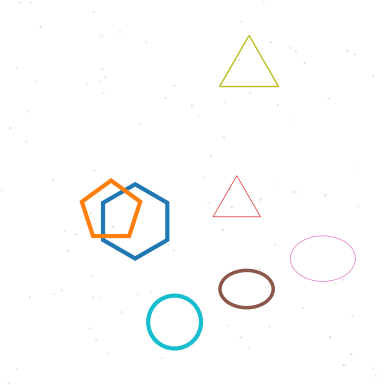[{"shape": "hexagon", "thickness": 3, "radius": 0.48, "center": [0.351, 0.425]}, {"shape": "pentagon", "thickness": 3, "radius": 0.4, "center": [0.289, 0.451]}, {"shape": "triangle", "thickness": 0.5, "radius": 0.36, "center": [0.615, 0.472]}, {"shape": "oval", "thickness": 2.5, "radius": 0.35, "center": [0.64, 0.249]}, {"shape": "oval", "thickness": 0.5, "radius": 0.42, "center": [0.839, 0.328]}, {"shape": "triangle", "thickness": 1, "radius": 0.44, "center": [0.647, 0.819]}, {"shape": "circle", "thickness": 3, "radius": 0.34, "center": [0.453, 0.163]}]